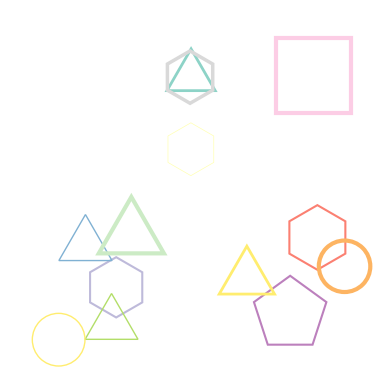[{"shape": "triangle", "thickness": 2, "radius": 0.36, "center": [0.496, 0.801]}, {"shape": "hexagon", "thickness": 0.5, "radius": 0.34, "center": [0.496, 0.612]}, {"shape": "hexagon", "thickness": 1.5, "radius": 0.39, "center": [0.302, 0.254]}, {"shape": "hexagon", "thickness": 1.5, "radius": 0.42, "center": [0.824, 0.383]}, {"shape": "triangle", "thickness": 1, "radius": 0.4, "center": [0.222, 0.363]}, {"shape": "circle", "thickness": 3, "radius": 0.33, "center": [0.895, 0.308]}, {"shape": "triangle", "thickness": 1, "radius": 0.4, "center": [0.29, 0.158]}, {"shape": "square", "thickness": 3, "radius": 0.49, "center": [0.815, 0.803]}, {"shape": "hexagon", "thickness": 2.5, "radius": 0.34, "center": [0.494, 0.8]}, {"shape": "pentagon", "thickness": 1.5, "radius": 0.49, "center": [0.754, 0.185]}, {"shape": "triangle", "thickness": 3, "radius": 0.49, "center": [0.341, 0.391]}, {"shape": "circle", "thickness": 1, "radius": 0.34, "center": [0.152, 0.118]}, {"shape": "triangle", "thickness": 2, "radius": 0.41, "center": [0.641, 0.278]}]